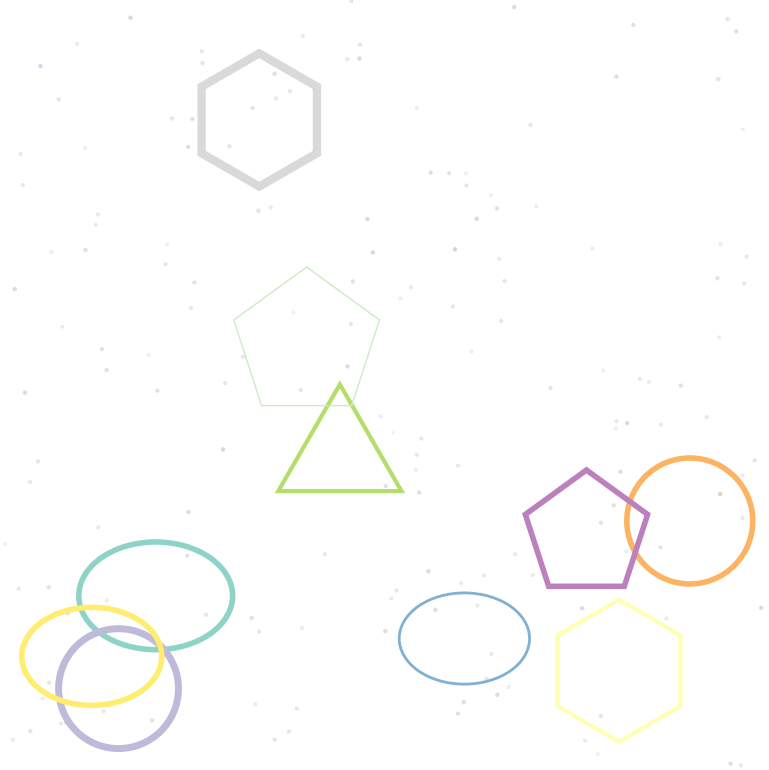[{"shape": "oval", "thickness": 2, "radius": 0.5, "center": [0.202, 0.226]}, {"shape": "hexagon", "thickness": 1.5, "radius": 0.46, "center": [0.804, 0.129]}, {"shape": "circle", "thickness": 2.5, "radius": 0.39, "center": [0.154, 0.106]}, {"shape": "oval", "thickness": 1, "radius": 0.42, "center": [0.603, 0.171]}, {"shape": "circle", "thickness": 2, "radius": 0.41, "center": [0.896, 0.323]}, {"shape": "triangle", "thickness": 1.5, "radius": 0.46, "center": [0.441, 0.408]}, {"shape": "hexagon", "thickness": 3, "radius": 0.43, "center": [0.337, 0.844]}, {"shape": "pentagon", "thickness": 2, "radius": 0.42, "center": [0.762, 0.306]}, {"shape": "pentagon", "thickness": 0.5, "radius": 0.5, "center": [0.398, 0.554]}, {"shape": "oval", "thickness": 2, "radius": 0.45, "center": [0.119, 0.148]}]